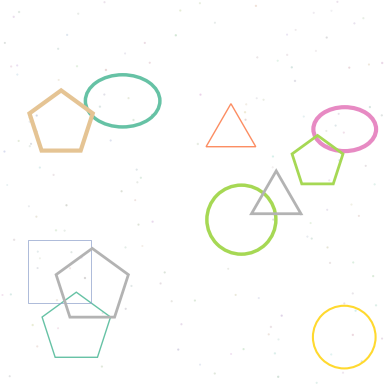[{"shape": "oval", "thickness": 2.5, "radius": 0.48, "center": [0.319, 0.738]}, {"shape": "pentagon", "thickness": 1, "radius": 0.47, "center": [0.198, 0.148]}, {"shape": "triangle", "thickness": 1, "radius": 0.37, "center": [0.6, 0.656]}, {"shape": "square", "thickness": 0.5, "radius": 0.41, "center": [0.155, 0.295]}, {"shape": "oval", "thickness": 3, "radius": 0.41, "center": [0.895, 0.665]}, {"shape": "circle", "thickness": 2.5, "radius": 0.45, "center": [0.627, 0.429]}, {"shape": "pentagon", "thickness": 2, "radius": 0.35, "center": [0.825, 0.579]}, {"shape": "circle", "thickness": 1.5, "radius": 0.41, "center": [0.894, 0.124]}, {"shape": "pentagon", "thickness": 3, "radius": 0.43, "center": [0.159, 0.679]}, {"shape": "pentagon", "thickness": 2, "radius": 0.49, "center": [0.24, 0.256]}, {"shape": "triangle", "thickness": 2, "radius": 0.37, "center": [0.717, 0.482]}]